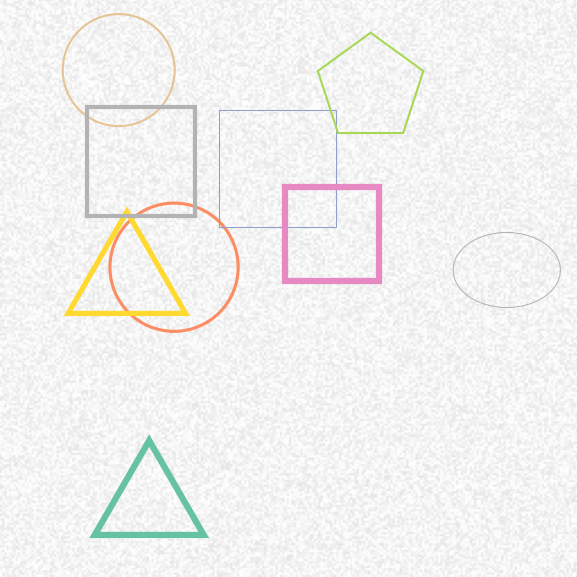[{"shape": "triangle", "thickness": 3, "radius": 0.54, "center": [0.258, 0.127]}, {"shape": "circle", "thickness": 1.5, "radius": 0.56, "center": [0.301, 0.536]}, {"shape": "square", "thickness": 0.5, "radius": 0.51, "center": [0.481, 0.708]}, {"shape": "square", "thickness": 3, "radius": 0.41, "center": [0.575, 0.594]}, {"shape": "pentagon", "thickness": 1, "radius": 0.48, "center": [0.642, 0.846]}, {"shape": "triangle", "thickness": 2.5, "radius": 0.59, "center": [0.22, 0.515]}, {"shape": "circle", "thickness": 1, "radius": 0.48, "center": [0.206, 0.878]}, {"shape": "square", "thickness": 2, "radius": 0.47, "center": [0.244, 0.719]}, {"shape": "oval", "thickness": 0.5, "radius": 0.46, "center": [0.877, 0.532]}]